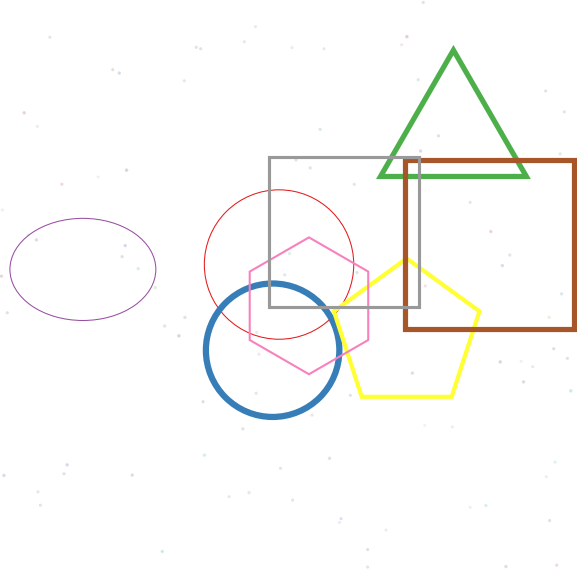[{"shape": "circle", "thickness": 0.5, "radius": 0.65, "center": [0.483, 0.541]}, {"shape": "circle", "thickness": 3, "radius": 0.58, "center": [0.472, 0.393]}, {"shape": "triangle", "thickness": 2.5, "radius": 0.73, "center": [0.785, 0.766]}, {"shape": "oval", "thickness": 0.5, "radius": 0.63, "center": [0.144, 0.533]}, {"shape": "pentagon", "thickness": 2, "radius": 0.66, "center": [0.704, 0.419]}, {"shape": "square", "thickness": 2.5, "radius": 0.73, "center": [0.847, 0.576]}, {"shape": "hexagon", "thickness": 1, "radius": 0.59, "center": [0.535, 0.47]}, {"shape": "square", "thickness": 1.5, "radius": 0.65, "center": [0.596, 0.597]}]